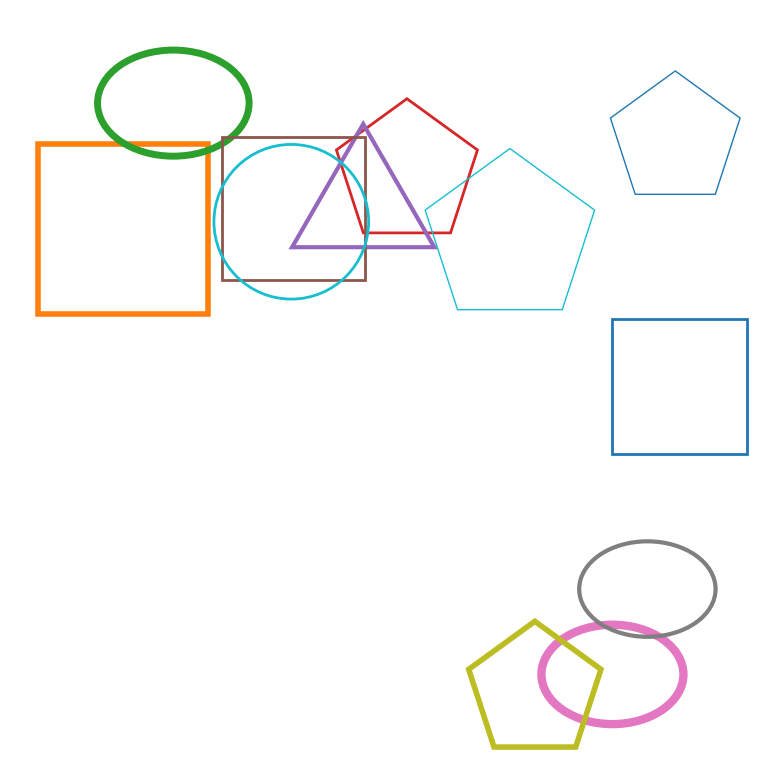[{"shape": "pentagon", "thickness": 0.5, "radius": 0.44, "center": [0.877, 0.819]}, {"shape": "square", "thickness": 1, "radius": 0.44, "center": [0.882, 0.498]}, {"shape": "square", "thickness": 2, "radius": 0.55, "center": [0.16, 0.703]}, {"shape": "oval", "thickness": 2.5, "radius": 0.49, "center": [0.225, 0.866]}, {"shape": "pentagon", "thickness": 1, "radius": 0.48, "center": [0.528, 0.775]}, {"shape": "triangle", "thickness": 1.5, "radius": 0.53, "center": [0.472, 0.732]}, {"shape": "square", "thickness": 1, "radius": 0.46, "center": [0.381, 0.729]}, {"shape": "oval", "thickness": 3, "radius": 0.46, "center": [0.795, 0.124]}, {"shape": "oval", "thickness": 1.5, "radius": 0.44, "center": [0.841, 0.235]}, {"shape": "pentagon", "thickness": 2, "radius": 0.45, "center": [0.695, 0.103]}, {"shape": "circle", "thickness": 1, "radius": 0.5, "center": [0.378, 0.712]}, {"shape": "pentagon", "thickness": 0.5, "radius": 0.58, "center": [0.662, 0.691]}]